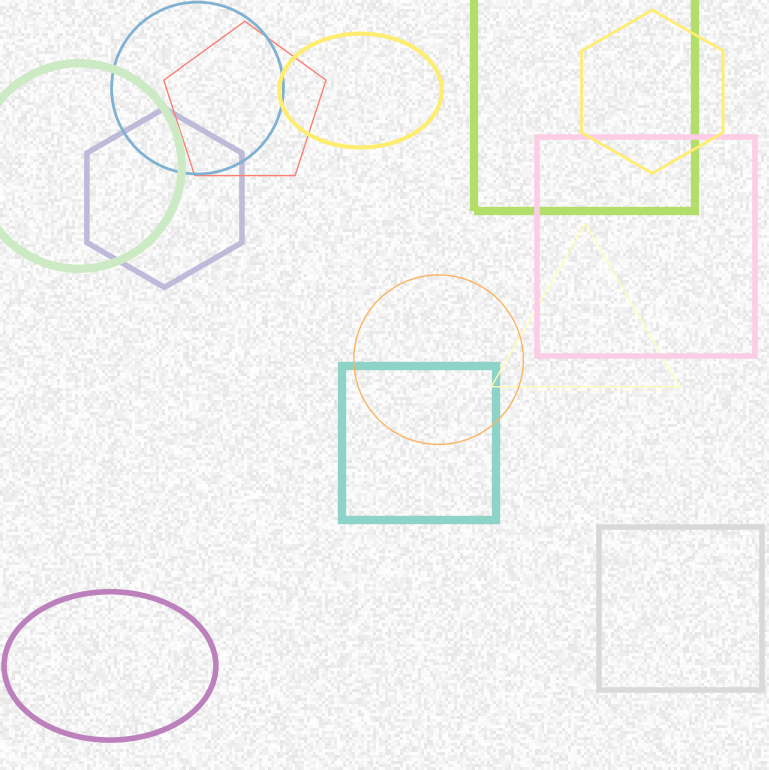[{"shape": "square", "thickness": 3, "radius": 0.5, "center": [0.544, 0.425]}, {"shape": "triangle", "thickness": 0.5, "radius": 0.71, "center": [0.76, 0.568]}, {"shape": "hexagon", "thickness": 2, "radius": 0.58, "center": [0.214, 0.743]}, {"shape": "pentagon", "thickness": 0.5, "radius": 0.55, "center": [0.318, 0.862]}, {"shape": "circle", "thickness": 1, "radius": 0.56, "center": [0.256, 0.886]}, {"shape": "circle", "thickness": 0.5, "radius": 0.55, "center": [0.57, 0.533]}, {"shape": "square", "thickness": 3, "radius": 0.72, "center": [0.759, 0.87]}, {"shape": "square", "thickness": 2, "radius": 0.71, "center": [0.839, 0.68]}, {"shape": "square", "thickness": 2, "radius": 0.53, "center": [0.883, 0.21]}, {"shape": "oval", "thickness": 2, "radius": 0.69, "center": [0.143, 0.135]}, {"shape": "circle", "thickness": 3, "radius": 0.67, "center": [0.103, 0.784]}, {"shape": "hexagon", "thickness": 1, "radius": 0.53, "center": [0.847, 0.881]}, {"shape": "oval", "thickness": 1.5, "radius": 0.53, "center": [0.468, 0.882]}]